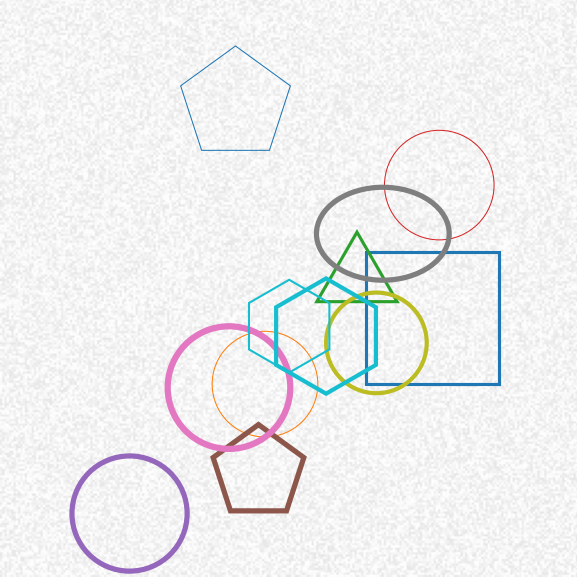[{"shape": "square", "thickness": 1.5, "radius": 0.57, "center": [0.749, 0.448]}, {"shape": "pentagon", "thickness": 0.5, "radius": 0.5, "center": [0.408, 0.82]}, {"shape": "circle", "thickness": 0.5, "radius": 0.46, "center": [0.459, 0.334]}, {"shape": "triangle", "thickness": 1.5, "radius": 0.4, "center": [0.618, 0.517]}, {"shape": "circle", "thickness": 0.5, "radius": 0.47, "center": [0.761, 0.679]}, {"shape": "circle", "thickness": 2.5, "radius": 0.5, "center": [0.224, 0.11]}, {"shape": "pentagon", "thickness": 2.5, "radius": 0.41, "center": [0.448, 0.181]}, {"shape": "circle", "thickness": 3, "radius": 0.53, "center": [0.397, 0.328]}, {"shape": "oval", "thickness": 2.5, "radius": 0.57, "center": [0.663, 0.594]}, {"shape": "circle", "thickness": 2, "radius": 0.44, "center": [0.652, 0.405]}, {"shape": "hexagon", "thickness": 2, "radius": 0.5, "center": [0.565, 0.417]}, {"shape": "hexagon", "thickness": 1, "radius": 0.4, "center": [0.501, 0.434]}]